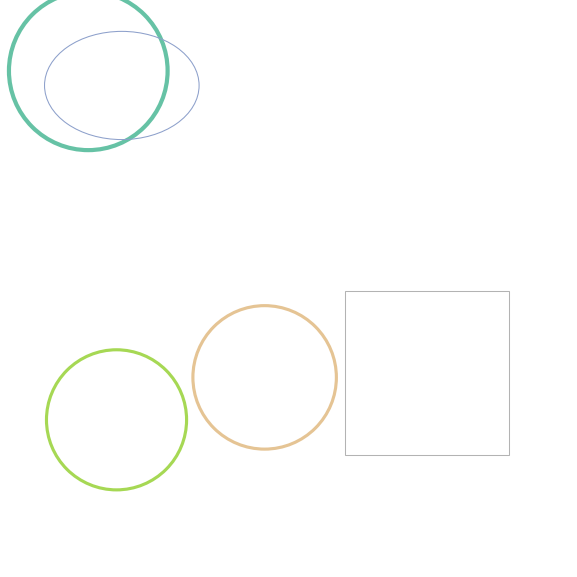[{"shape": "circle", "thickness": 2, "radius": 0.69, "center": [0.153, 0.877]}, {"shape": "oval", "thickness": 0.5, "radius": 0.67, "center": [0.211, 0.851]}, {"shape": "circle", "thickness": 1.5, "radius": 0.61, "center": [0.202, 0.272]}, {"shape": "circle", "thickness": 1.5, "radius": 0.62, "center": [0.458, 0.346]}, {"shape": "square", "thickness": 0.5, "radius": 0.71, "center": [0.74, 0.353]}]